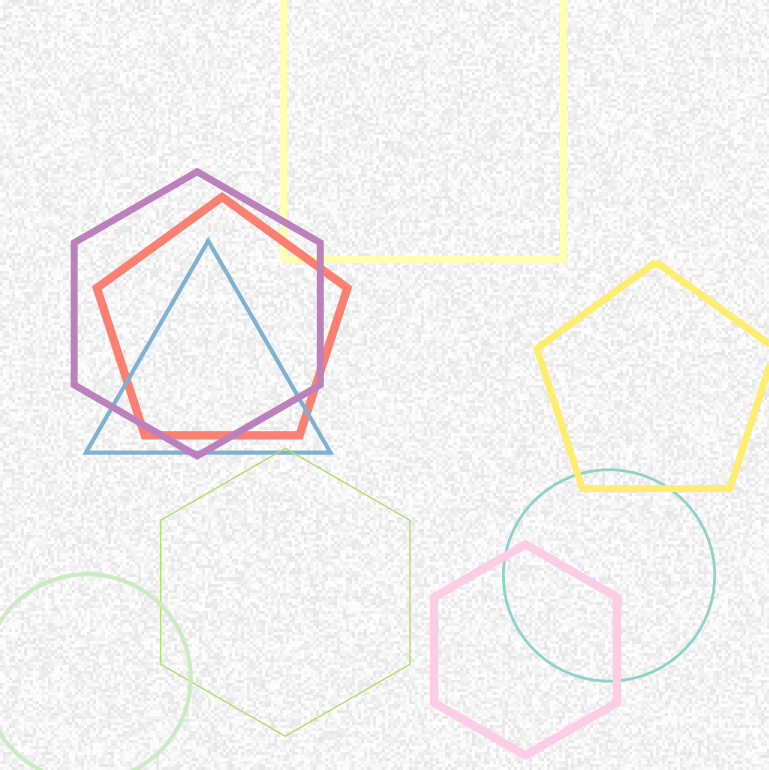[{"shape": "circle", "thickness": 1, "radius": 0.69, "center": [0.791, 0.253]}, {"shape": "square", "thickness": 2.5, "radius": 0.91, "center": [0.549, 0.845]}, {"shape": "pentagon", "thickness": 3, "radius": 0.86, "center": [0.288, 0.573]}, {"shape": "triangle", "thickness": 1.5, "radius": 0.92, "center": [0.27, 0.504]}, {"shape": "hexagon", "thickness": 0.5, "radius": 0.93, "center": [0.371, 0.231]}, {"shape": "hexagon", "thickness": 3, "radius": 0.69, "center": [0.682, 0.156]}, {"shape": "hexagon", "thickness": 2.5, "radius": 0.92, "center": [0.256, 0.592]}, {"shape": "circle", "thickness": 1.5, "radius": 0.67, "center": [0.113, 0.12]}, {"shape": "pentagon", "thickness": 2.5, "radius": 0.81, "center": [0.852, 0.497]}]